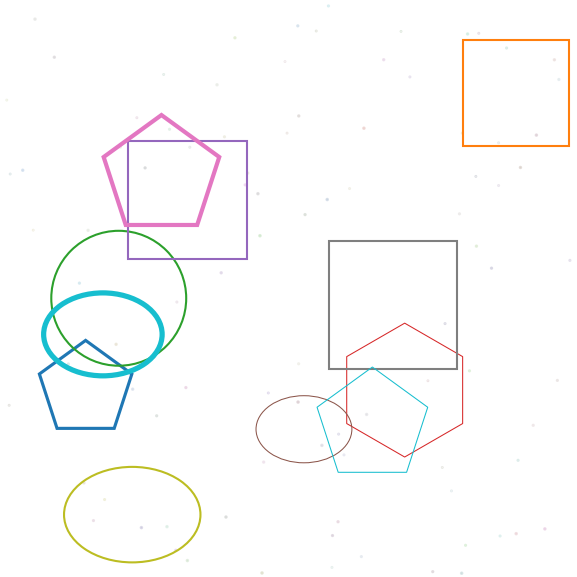[{"shape": "pentagon", "thickness": 1.5, "radius": 0.42, "center": [0.148, 0.325]}, {"shape": "square", "thickness": 1, "radius": 0.46, "center": [0.893, 0.838]}, {"shape": "circle", "thickness": 1, "radius": 0.58, "center": [0.206, 0.483]}, {"shape": "hexagon", "thickness": 0.5, "radius": 0.58, "center": [0.701, 0.324]}, {"shape": "square", "thickness": 1, "radius": 0.51, "center": [0.325, 0.653]}, {"shape": "oval", "thickness": 0.5, "radius": 0.41, "center": [0.526, 0.256]}, {"shape": "pentagon", "thickness": 2, "radius": 0.53, "center": [0.28, 0.695]}, {"shape": "square", "thickness": 1, "radius": 0.55, "center": [0.681, 0.471]}, {"shape": "oval", "thickness": 1, "radius": 0.59, "center": [0.229, 0.108]}, {"shape": "oval", "thickness": 2.5, "radius": 0.51, "center": [0.178, 0.42]}, {"shape": "pentagon", "thickness": 0.5, "radius": 0.5, "center": [0.645, 0.263]}]